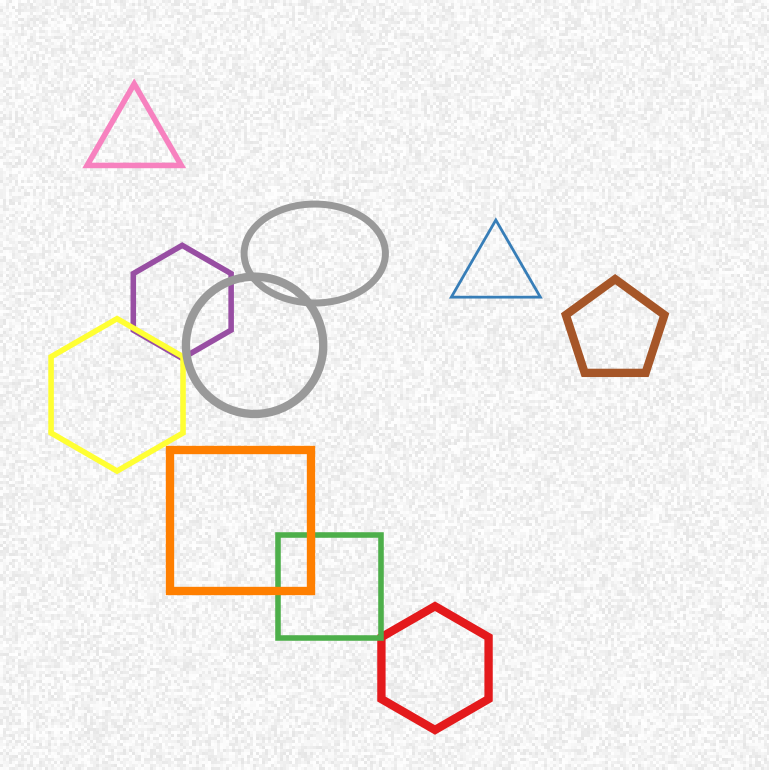[{"shape": "hexagon", "thickness": 3, "radius": 0.4, "center": [0.565, 0.132]}, {"shape": "triangle", "thickness": 1, "radius": 0.33, "center": [0.644, 0.647]}, {"shape": "square", "thickness": 2, "radius": 0.34, "center": [0.428, 0.238]}, {"shape": "hexagon", "thickness": 2, "radius": 0.37, "center": [0.237, 0.608]}, {"shape": "square", "thickness": 3, "radius": 0.46, "center": [0.312, 0.324]}, {"shape": "hexagon", "thickness": 2, "radius": 0.49, "center": [0.152, 0.487]}, {"shape": "pentagon", "thickness": 3, "radius": 0.34, "center": [0.799, 0.57]}, {"shape": "triangle", "thickness": 2, "radius": 0.35, "center": [0.174, 0.82]}, {"shape": "oval", "thickness": 2.5, "radius": 0.46, "center": [0.409, 0.671]}, {"shape": "circle", "thickness": 3, "radius": 0.45, "center": [0.331, 0.552]}]